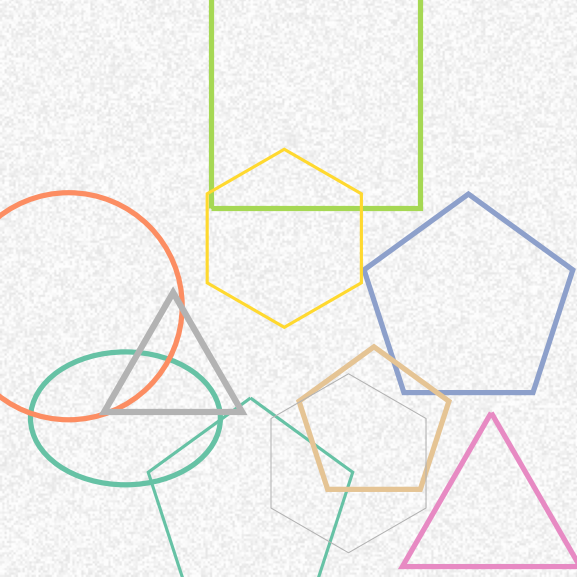[{"shape": "oval", "thickness": 2.5, "radius": 0.82, "center": [0.217, 0.275]}, {"shape": "pentagon", "thickness": 1.5, "radius": 0.93, "center": [0.434, 0.124]}, {"shape": "circle", "thickness": 2.5, "radius": 0.98, "center": [0.119, 0.469]}, {"shape": "pentagon", "thickness": 2.5, "radius": 0.95, "center": [0.811, 0.473]}, {"shape": "triangle", "thickness": 2.5, "radius": 0.89, "center": [0.851, 0.107]}, {"shape": "square", "thickness": 2.5, "radius": 0.91, "center": [0.546, 0.821]}, {"shape": "hexagon", "thickness": 1.5, "radius": 0.77, "center": [0.492, 0.586]}, {"shape": "pentagon", "thickness": 2.5, "radius": 0.68, "center": [0.648, 0.262]}, {"shape": "hexagon", "thickness": 0.5, "radius": 0.77, "center": [0.603, 0.197]}, {"shape": "triangle", "thickness": 3, "radius": 0.69, "center": [0.3, 0.355]}]